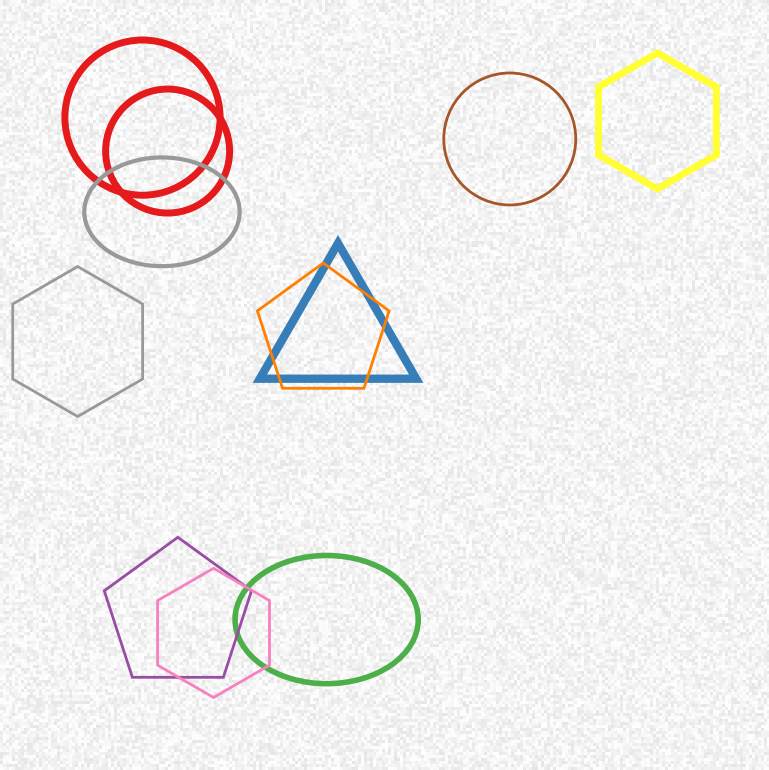[{"shape": "circle", "thickness": 2.5, "radius": 0.5, "center": [0.185, 0.847]}, {"shape": "circle", "thickness": 2.5, "radius": 0.4, "center": [0.218, 0.804]}, {"shape": "triangle", "thickness": 3, "radius": 0.59, "center": [0.439, 0.567]}, {"shape": "oval", "thickness": 2, "radius": 0.59, "center": [0.424, 0.195]}, {"shape": "pentagon", "thickness": 1, "radius": 0.5, "center": [0.231, 0.202]}, {"shape": "pentagon", "thickness": 1, "radius": 0.45, "center": [0.42, 0.568]}, {"shape": "hexagon", "thickness": 2.5, "radius": 0.44, "center": [0.854, 0.843]}, {"shape": "circle", "thickness": 1, "radius": 0.43, "center": [0.662, 0.82]}, {"shape": "hexagon", "thickness": 1, "radius": 0.42, "center": [0.277, 0.178]}, {"shape": "oval", "thickness": 1.5, "radius": 0.5, "center": [0.21, 0.725]}, {"shape": "hexagon", "thickness": 1, "radius": 0.49, "center": [0.101, 0.556]}]